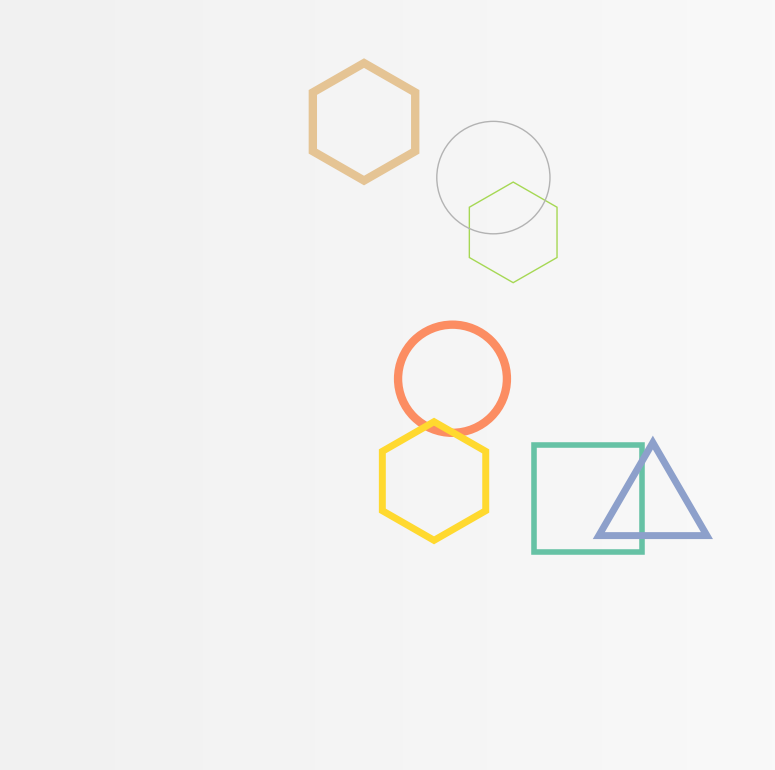[{"shape": "square", "thickness": 2, "radius": 0.35, "center": [0.759, 0.353]}, {"shape": "circle", "thickness": 3, "radius": 0.35, "center": [0.584, 0.508]}, {"shape": "triangle", "thickness": 2.5, "radius": 0.4, "center": [0.842, 0.345]}, {"shape": "hexagon", "thickness": 0.5, "radius": 0.33, "center": [0.662, 0.698]}, {"shape": "hexagon", "thickness": 2.5, "radius": 0.39, "center": [0.56, 0.375]}, {"shape": "hexagon", "thickness": 3, "radius": 0.38, "center": [0.47, 0.842]}, {"shape": "circle", "thickness": 0.5, "radius": 0.37, "center": [0.637, 0.769]}]